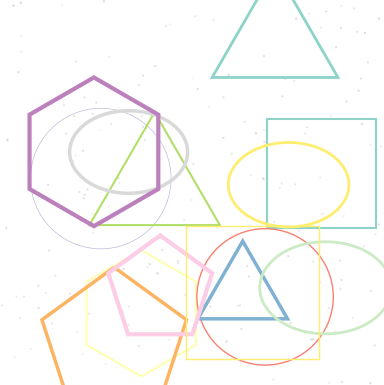[{"shape": "triangle", "thickness": 2, "radius": 0.94, "center": [0.714, 0.893]}, {"shape": "square", "thickness": 1.5, "radius": 0.71, "center": [0.835, 0.55]}, {"shape": "hexagon", "thickness": 1.5, "radius": 0.82, "center": [0.367, 0.186]}, {"shape": "circle", "thickness": 0.5, "radius": 0.91, "center": [0.262, 0.536]}, {"shape": "circle", "thickness": 1, "radius": 0.89, "center": [0.689, 0.229]}, {"shape": "triangle", "thickness": 2.5, "radius": 0.67, "center": [0.63, 0.239]}, {"shape": "pentagon", "thickness": 2.5, "radius": 0.99, "center": [0.297, 0.108]}, {"shape": "triangle", "thickness": 1.5, "radius": 0.98, "center": [0.402, 0.513]}, {"shape": "pentagon", "thickness": 3, "radius": 0.71, "center": [0.416, 0.247]}, {"shape": "oval", "thickness": 2.5, "radius": 0.77, "center": [0.334, 0.605]}, {"shape": "hexagon", "thickness": 3, "radius": 0.97, "center": [0.244, 0.606]}, {"shape": "oval", "thickness": 2, "radius": 0.86, "center": [0.846, 0.252]}, {"shape": "square", "thickness": 1, "radius": 0.86, "center": [0.656, 0.241]}, {"shape": "oval", "thickness": 2, "radius": 0.78, "center": [0.75, 0.52]}]